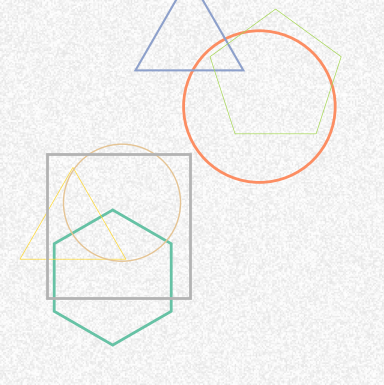[{"shape": "hexagon", "thickness": 2, "radius": 0.88, "center": [0.293, 0.279]}, {"shape": "circle", "thickness": 2, "radius": 0.98, "center": [0.674, 0.723]}, {"shape": "triangle", "thickness": 1.5, "radius": 0.81, "center": [0.492, 0.898]}, {"shape": "pentagon", "thickness": 0.5, "radius": 0.9, "center": [0.716, 0.797]}, {"shape": "triangle", "thickness": 0.5, "radius": 0.79, "center": [0.189, 0.406]}, {"shape": "circle", "thickness": 1, "radius": 0.76, "center": [0.317, 0.474]}, {"shape": "square", "thickness": 2, "radius": 0.93, "center": [0.308, 0.413]}]